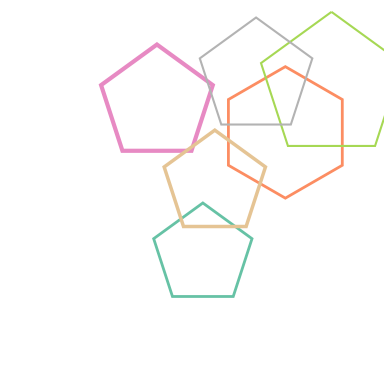[{"shape": "pentagon", "thickness": 2, "radius": 0.67, "center": [0.527, 0.339]}, {"shape": "hexagon", "thickness": 2, "radius": 0.85, "center": [0.741, 0.656]}, {"shape": "pentagon", "thickness": 3, "radius": 0.76, "center": [0.408, 0.732]}, {"shape": "pentagon", "thickness": 1.5, "radius": 0.96, "center": [0.861, 0.777]}, {"shape": "pentagon", "thickness": 2.5, "radius": 0.69, "center": [0.558, 0.524]}, {"shape": "pentagon", "thickness": 1.5, "radius": 0.77, "center": [0.665, 0.801]}]